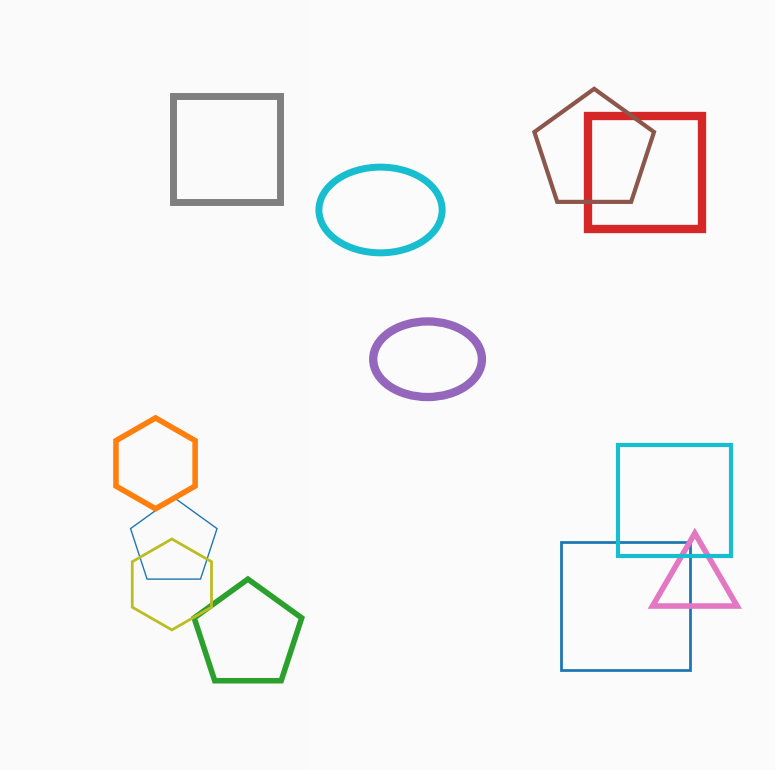[{"shape": "square", "thickness": 1, "radius": 0.42, "center": [0.807, 0.213]}, {"shape": "pentagon", "thickness": 0.5, "radius": 0.29, "center": [0.224, 0.295]}, {"shape": "hexagon", "thickness": 2, "radius": 0.29, "center": [0.201, 0.398]}, {"shape": "pentagon", "thickness": 2, "radius": 0.36, "center": [0.32, 0.175]}, {"shape": "square", "thickness": 3, "radius": 0.37, "center": [0.832, 0.776]}, {"shape": "oval", "thickness": 3, "radius": 0.35, "center": [0.552, 0.533]}, {"shape": "pentagon", "thickness": 1.5, "radius": 0.41, "center": [0.767, 0.803]}, {"shape": "triangle", "thickness": 2, "radius": 0.32, "center": [0.897, 0.244]}, {"shape": "square", "thickness": 2.5, "radius": 0.34, "center": [0.292, 0.807]}, {"shape": "hexagon", "thickness": 1, "radius": 0.3, "center": [0.222, 0.241]}, {"shape": "square", "thickness": 1.5, "radius": 0.36, "center": [0.871, 0.35]}, {"shape": "oval", "thickness": 2.5, "radius": 0.4, "center": [0.491, 0.727]}]